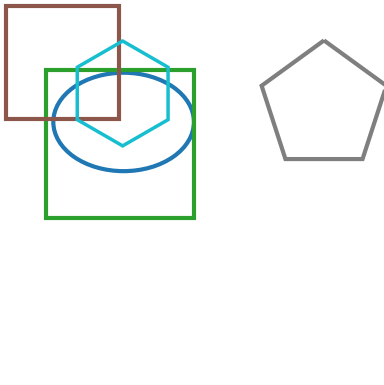[{"shape": "oval", "thickness": 3, "radius": 0.91, "center": [0.321, 0.683]}, {"shape": "square", "thickness": 3, "radius": 0.96, "center": [0.312, 0.626]}, {"shape": "square", "thickness": 3, "radius": 0.73, "center": [0.162, 0.839]}, {"shape": "pentagon", "thickness": 3, "radius": 0.85, "center": [0.842, 0.725]}, {"shape": "hexagon", "thickness": 2.5, "radius": 0.68, "center": [0.319, 0.757]}]